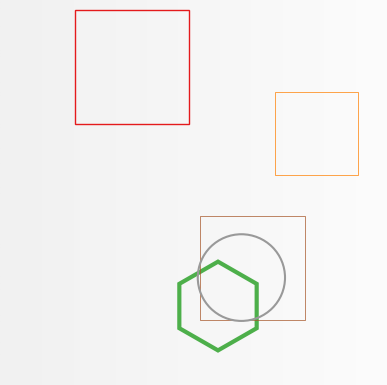[{"shape": "square", "thickness": 1, "radius": 0.74, "center": [0.341, 0.827]}, {"shape": "hexagon", "thickness": 3, "radius": 0.58, "center": [0.563, 0.205]}, {"shape": "square", "thickness": 0.5, "radius": 0.54, "center": [0.817, 0.653]}, {"shape": "square", "thickness": 0.5, "radius": 0.68, "center": [0.65, 0.304]}, {"shape": "circle", "thickness": 1.5, "radius": 0.56, "center": [0.623, 0.279]}]